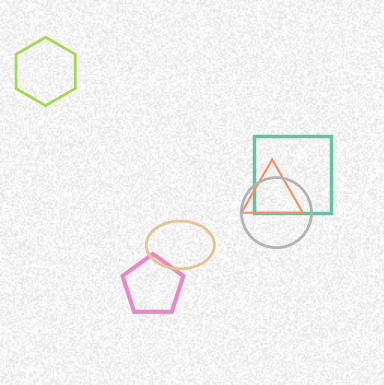[{"shape": "square", "thickness": 2.5, "radius": 0.5, "center": [0.76, 0.546]}, {"shape": "triangle", "thickness": 1.5, "radius": 0.46, "center": [0.707, 0.494]}, {"shape": "pentagon", "thickness": 3, "radius": 0.42, "center": [0.397, 0.257]}, {"shape": "hexagon", "thickness": 2, "radius": 0.44, "center": [0.119, 0.815]}, {"shape": "oval", "thickness": 2, "radius": 0.44, "center": [0.468, 0.364]}, {"shape": "circle", "thickness": 2, "radius": 0.46, "center": [0.718, 0.448]}]